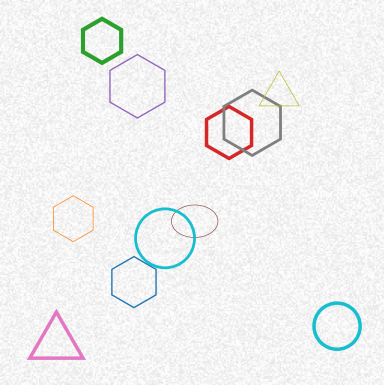[{"shape": "hexagon", "thickness": 1, "radius": 0.33, "center": [0.348, 0.267]}, {"shape": "hexagon", "thickness": 0.5, "radius": 0.3, "center": [0.19, 0.432]}, {"shape": "hexagon", "thickness": 3, "radius": 0.29, "center": [0.265, 0.894]}, {"shape": "hexagon", "thickness": 2.5, "radius": 0.34, "center": [0.595, 0.656]}, {"shape": "hexagon", "thickness": 1, "radius": 0.41, "center": [0.357, 0.776]}, {"shape": "oval", "thickness": 0.5, "radius": 0.3, "center": [0.506, 0.425]}, {"shape": "triangle", "thickness": 2.5, "radius": 0.4, "center": [0.146, 0.11]}, {"shape": "hexagon", "thickness": 2, "radius": 0.42, "center": [0.655, 0.681]}, {"shape": "triangle", "thickness": 0.5, "radius": 0.3, "center": [0.725, 0.755]}, {"shape": "circle", "thickness": 2, "radius": 0.38, "center": [0.429, 0.381]}, {"shape": "circle", "thickness": 2.5, "radius": 0.3, "center": [0.876, 0.153]}]